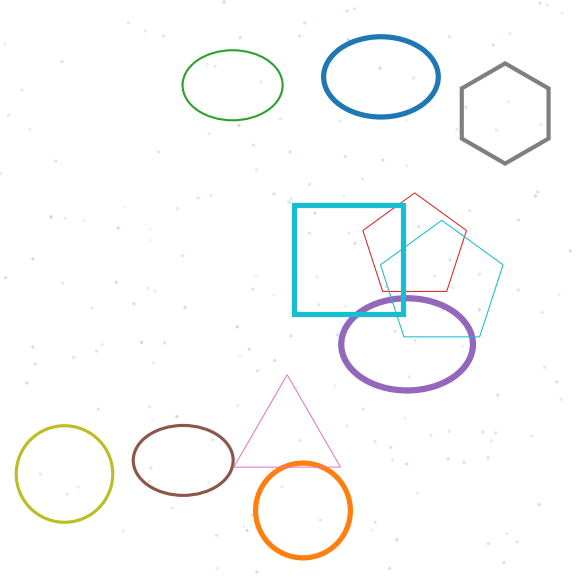[{"shape": "oval", "thickness": 2.5, "radius": 0.5, "center": [0.66, 0.866]}, {"shape": "circle", "thickness": 2.5, "radius": 0.41, "center": [0.525, 0.115]}, {"shape": "oval", "thickness": 1, "radius": 0.43, "center": [0.403, 0.851]}, {"shape": "pentagon", "thickness": 0.5, "radius": 0.47, "center": [0.718, 0.571]}, {"shape": "oval", "thickness": 3, "radius": 0.57, "center": [0.705, 0.403]}, {"shape": "oval", "thickness": 1.5, "radius": 0.43, "center": [0.317, 0.202]}, {"shape": "triangle", "thickness": 0.5, "radius": 0.53, "center": [0.497, 0.244]}, {"shape": "hexagon", "thickness": 2, "radius": 0.43, "center": [0.875, 0.803]}, {"shape": "circle", "thickness": 1.5, "radius": 0.42, "center": [0.112, 0.178]}, {"shape": "square", "thickness": 2.5, "radius": 0.47, "center": [0.603, 0.549]}, {"shape": "pentagon", "thickness": 0.5, "radius": 0.56, "center": [0.765, 0.506]}]